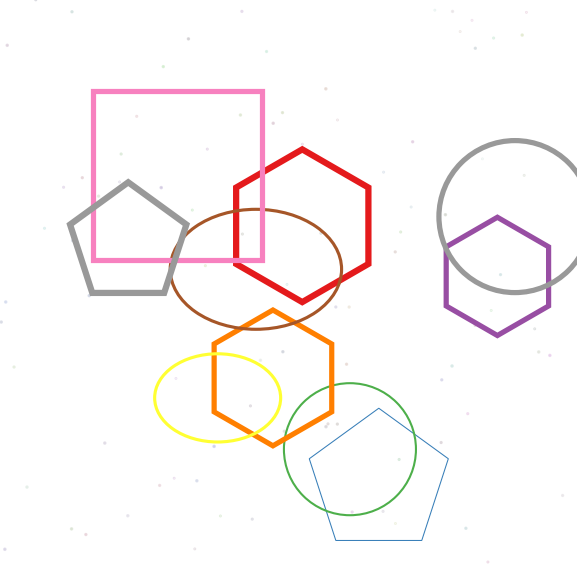[{"shape": "hexagon", "thickness": 3, "radius": 0.66, "center": [0.523, 0.608]}, {"shape": "pentagon", "thickness": 0.5, "radius": 0.63, "center": [0.656, 0.166]}, {"shape": "circle", "thickness": 1, "radius": 0.57, "center": [0.606, 0.221]}, {"shape": "hexagon", "thickness": 2.5, "radius": 0.51, "center": [0.861, 0.521]}, {"shape": "hexagon", "thickness": 2.5, "radius": 0.59, "center": [0.473, 0.345]}, {"shape": "oval", "thickness": 1.5, "radius": 0.55, "center": [0.377, 0.31]}, {"shape": "oval", "thickness": 1.5, "radius": 0.74, "center": [0.443, 0.533]}, {"shape": "square", "thickness": 2.5, "radius": 0.73, "center": [0.307, 0.696]}, {"shape": "circle", "thickness": 2.5, "radius": 0.66, "center": [0.892, 0.624]}, {"shape": "pentagon", "thickness": 3, "radius": 0.53, "center": [0.222, 0.578]}]